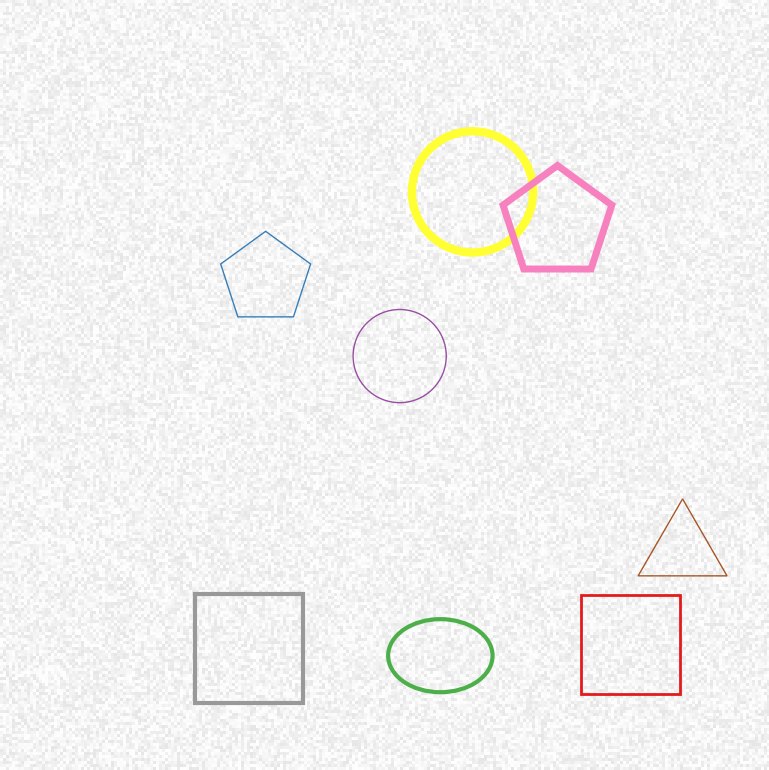[{"shape": "square", "thickness": 1, "radius": 0.32, "center": [0.819, 0.163]}, {"shape": "pentagon", "thickness": 0.5, "radius": 0.31, "center": [0.345, 0.638]}, {"shape": "oval", "thickness": 1.5, "radius": 0.34, "center": [0.572, 0.148]}, {"shape": "circle", "thickness": 0.5, "radius": 0.3, "center": [0.519, 0.538]}, {"shape": "circle", "thickness": 3, "radius": 0.39, "center": [0.614, 0.751]}, {"shape": "triangle", "thickness": 0.5, "radius": 0.33, "center": [0.886, 0.285]}, {"shape": "pentagon", "thickness": 2.5, "radius": 0.37, "center": [0.724, 0.711]}, {"shape": "square", "thickness": 1.5, "radius": 0.35, "center": [0.323, 0.158]}]